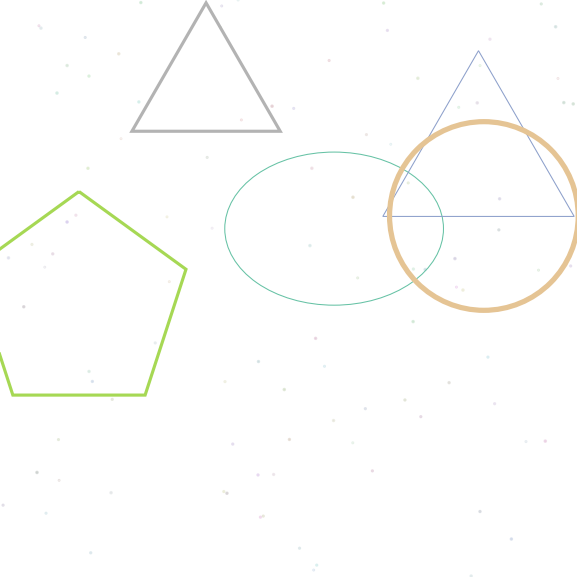[{"shape": "oval", "thickness": 0.5, "radius": 0.95, "center": [0.579, 0.603]}, {"shape": "triangle", "thickness": 0.5, "radius": 0.96, "center": [0.829, 0.72]}, {"shape": "pentagon", "thickness": 1.5, "radius": 0.97, "center": [0.137, 0.473]}, {"shape": "circle", "thickness": 2.5, "radius": 0.82, "center": [0.838, 0.625]}, {"shape": "triangle", "thickness": 1.5, "radius": 0.74, "center": [0.357, 0.846]}]